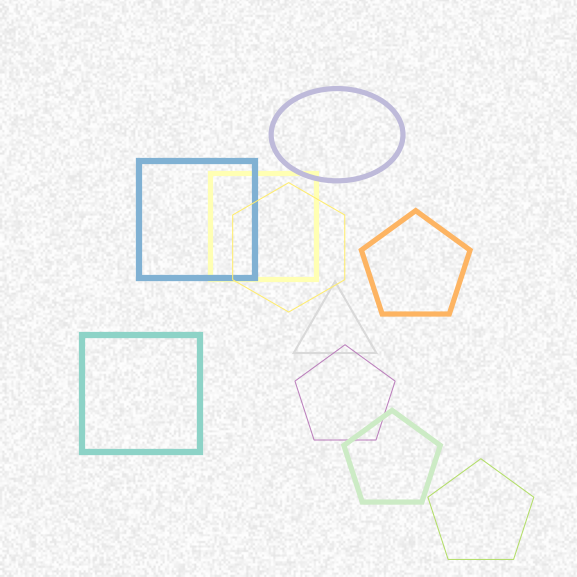[{"shape": "square", "thickness": 3, "radius": 0.51, "center": [0.244, 0.318]}, {"shape": "square", "thickness": 2.5, "radius": 0.46, "center": [0.456, 0.608]}, {"shape": "oval", "thickness": 2.5, "radius": 0.57, "center": [0.584, 0.766]}, {"shape": "square", "thickness": 3, "radius": 0.5, "center": [0.341, 0.619]}, {"shape": "pentagon", "thickness": 2.5, "radius": 0.49, "center": [0.72, 0.535]}, {"shape": "pentagon", "thickness": 0.5, "radius": 0.48, "center": [0.833, 0.108]}, {"shape": "triangle", "thickness": 1, "radius": 0.41, "center": [0.58, 0.429]}, {"shape": "pentagon", "thickness": 0.5, "radius": 0.46, "center": [0.597, 0.311]}, {"shape": "pentagon", "thickness": 2.5, "radius": 0.44, "center": [0.679, 0.201]}, {"shape": "hexagon", "thickness": 0.5, "radius": 0.56, "center": [0.5, 0.571]}]